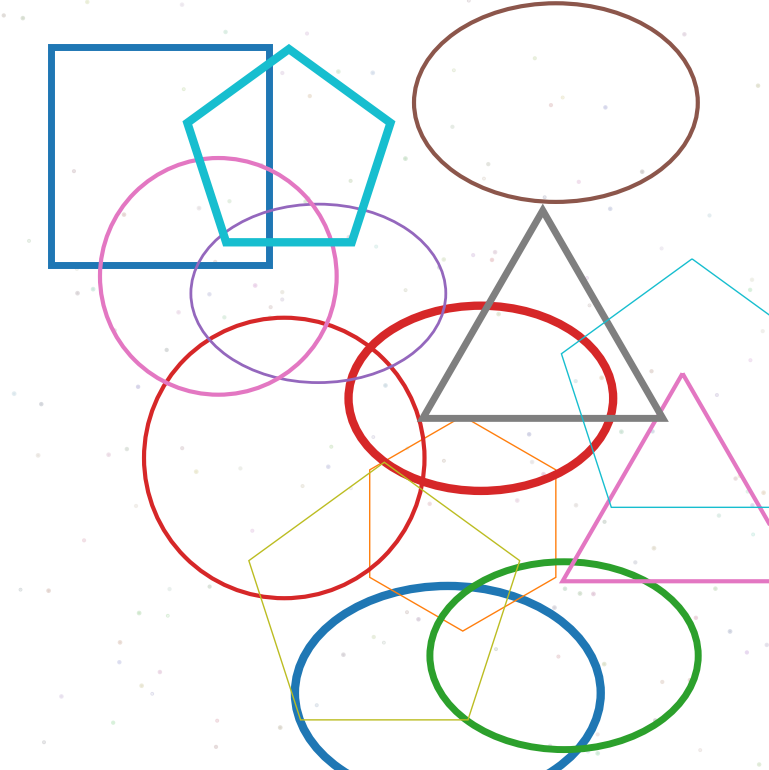[{"shape": "square", "thickness": 2.5, "radius": 0.71, "center": [0.208, 0.797]}, {"shape": "oval", "thickness": 3, "radius": 0.99, "center": [0.582, 0.1]}, {"shape": "hexagon", "thickness": 0.5, "radius": 0.7, "center": [0.601, 0.32]}, {"shape": "oval", "thickness": 2.5, "radius": 0.87, "center": [0.733, 0.148]}, {"shape": "circle", "thickness": 1.5, "radius": 0.91, "center": [0.369, 0.405]}, {"shape": "oval", "thickness": 3, "radius": 0.86, "center": [0.624, 0.483]}, {"shape": "oval", "thickness": 1, "radius": 0.83, "center": [0.413, 0.619]}, {"shape": "oval", "thickness": 1.5, "radius": 0.92, "center": [0.722, 0.867]}, {"shape": "circle", "thickness": 1.5, "radius": 0.77, "center": [0.284, 0.641]}, {"shape": "triangle", "thickness": 1.5, "radius": 0.9, "center": [0.886, 0.335]}, {"shape": "triangle", "thickness": 2.5, "radius": 0.9, "center": [0.705, 0.547]}, {"shape": "pentagon", "thickness": 0.5, "radius": 0.92, "center": [0.499, 0.215]}, {"shape": "pentagon", "thickness": 3, "radius": 0.69, "center": [0.375, 0.798]}, {"shape": "pentagon", "thickness": 0.5, "radius": 0.89, "center": [0.899, 0.485]}]